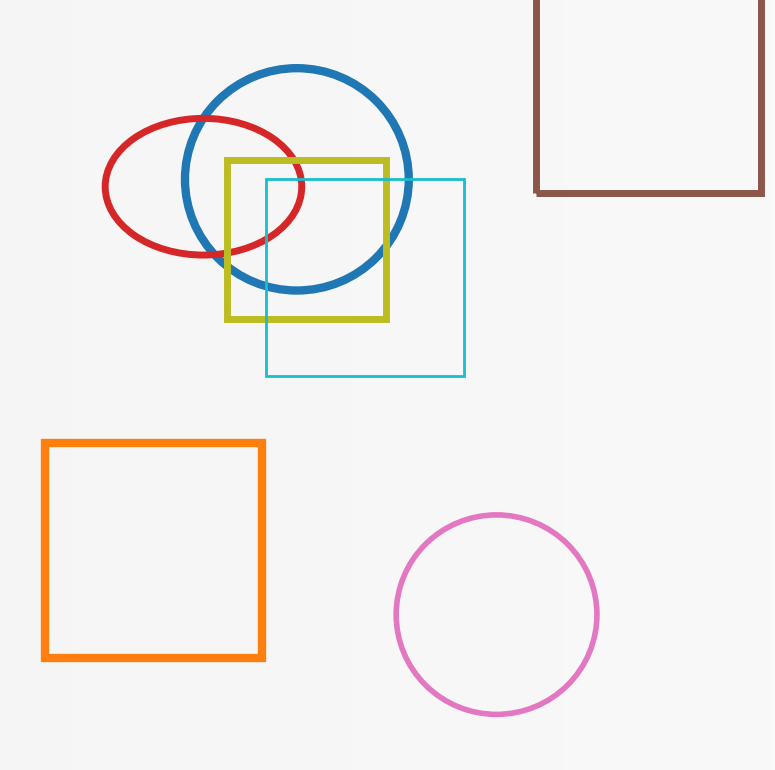[{"shape": "circle", "thickness": 3, "radius": 0.72, "center": [0.383, 0.767]}, {"shape": "square", "thickness": 3, "radius": 0.7, "center": [0.198, 0.285]}, {"shape": "oval", "thickness": 2.5, "radius": 0.63, "center": [0.263, 0.758]}, {"shape": "square", "thickness": 2.5, "radius": 0.73, "center": [0.836, 0.895]}, {"shape": "circle", "thickness": 2, "radius": 0.65, "center": [0.641, 0.202]}, {"shape": "square", "thickness": 2.5, "radius": 0.51, "center": [0.395, 0.689]}, {"shape": "square", "thickness": 1, "radius": 0.64, "center": [0.471, 0.64]}]